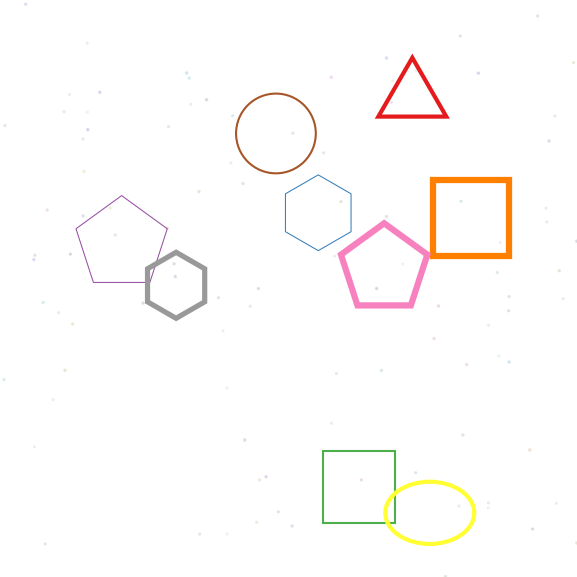[{"shape": "triangle", "thickness": 2, "radius": 0.34, "center": [0.714, 0.831]}, {"shape": "hexagon", "thickness": 0.5, "radius": 0.33, "center": [0.551, 0.631]}, {"shape": "square", "thickness": 1, "radius": 0.31, "center": [0.622, 0.156]}, {"shape": "pentagon", "thickness": 0.5, "radius": 0.42, "center": [0.211, 0.577]}, {"shape": "square", "thickness": 3, "radius": 0.33, "center": [0.815, 0.622]}, {"shape": "oval", "thickness": 2, "radius": 0.38, "center": [0.744, 0.111]}, {"shape": "circle", "thickness": 1, "radius": 0.35, "center": [0.478, 0.768]}, {"shape": "pentagon", "thickness": 3, "radius": 0.39, "center": [0.665, 0.534]}, {"shape": "hexagon", "thickness": 2.5, "radius": 0.29, "center": [0.305, 0.505]}]